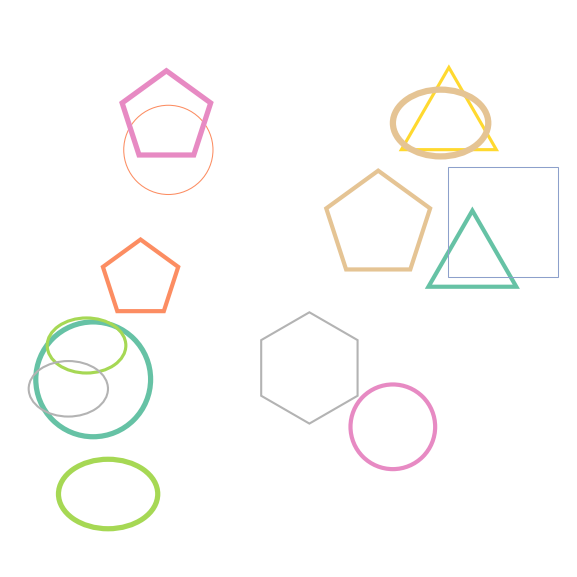[{"shape": "circle", "thickness": 2.5, "radius": 0.5, "center": [0.161, 0.342]}, {"shape": "triangle", "thickness": 2, "radius": 0.44, "center": [0.818, 0.547]}, {"shape": "pentagon", "thickness": 2, "radius": 0.34, "center": [0.243, 0.516]}, {"shape": "circle", "thickness": 0.5, "radius": 0.39, "center": [0.292, 0.74]}, {"shape": "square", "thickness": 0.5, "radius": 0.48, "center": [0.871, 0.615]}, {"shape": "circle", "thickness": 2, "radius": 0.37, "center": [0.68, 0.26]}, {"shape": "pentagon", "thickness": 2.5, "radius": 0.4, "center": [0.288, 0.796]}, {"shape": "oval", "thickness": 1.5, "radius": 0.34, "center": [0.15, 0.401]}, {"shape": "oval", "thickness": 2.5, "radius": 0.43, "center": [0.187, 0.144]}, {"shape": "triangle", "thickness": 1.5, "radius": 0.47, "center": [0.777, 0.787]}, {"shape": "oval", "thickness": 3, "radius": 0.41, "center": [0.763, 0.786]}, {"shape": "pentagon", "thickness": 2, "radius": 0.47, "center": [0.655, 0.609]}, {"shape": "hexagon", "thickness": 1, "radius": 0.48, "center": [0.536, 0.362]}, {"shape": "oval", "thickness": 1, "radius": 0.34, "center": [0.118, 0.326]}]